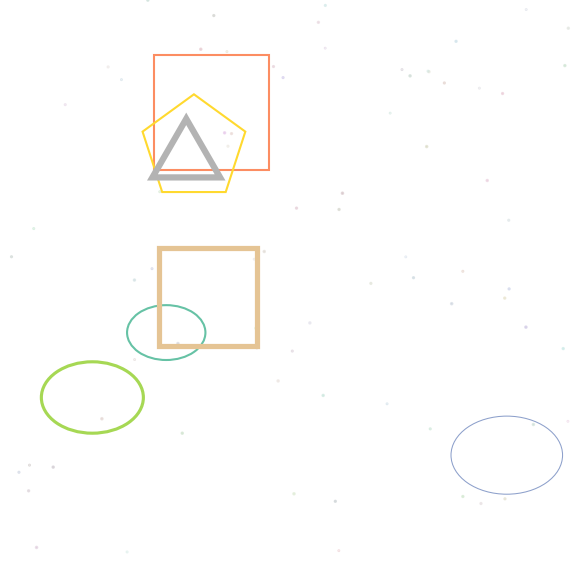[{"shape": "oval", "thickness": 1, "radius": 0.34, "center": [0.288, 0.423]}, {"shape": "square", "thickness": 1, "radius": 0.5, "center": [0.366, 0.804]}, {"shape": "oval", "thickness": 0.5, "radius": 0.48, "center": [0.878, 0.211]}, {"shape": "oval", "thickness": 1.5, "radius": 0.44, "center": [0.16, 0.311]}, {"shape": "pentagon", "thickness": 1, "radius": 0.47, "center": [0.336, 0.742]}, {"shape": "square", "thickness": 2.5, "radius": 0.42, "center": [0.361, 0.485]}, {"shape": "triangle", "thickness": 3, "radius": 0.34, "center": [0.322, 0.726]}]